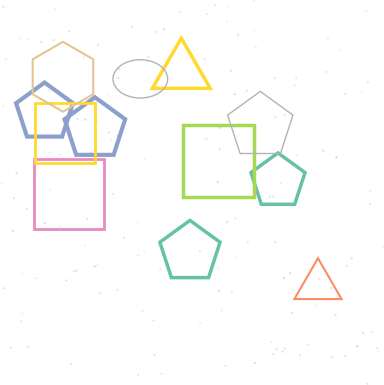[{"shape": "pentagon", "thickness": 2.5, "radius": 0.37, "center": [0.722, 0.529]}, {"shape": "pentagon", "thickness": 2.5, "radius": 0.41, "center": [0.493, 0.345]}, {"shape": "triangle", "thickness": 1.5, "radius": 0.35, "center": [0.826, 0.259]}, {"shape": "pentagon", "thickness": 3, "radius": 0.39, "center": [0.116, 0.708]}, {"shape": "pentagon", "thickness": 3, "radius": 0.41, "center": [0.247, 0.665]}, {"shape": "square", "thickness": 2, "radius": 0.46, "center": [0.179, 0.496]}, {"shape": "square", "thickness": 2.5, "radius": 0.46, "center": [0.567, 0.582]}, {"shape": "square", "thickness": 2, "radius": 0.39, "center": [0.169, 0.655]}, {"shape": "triangle", "thickness": 2.5, "radius": 0.43, "center": [0.471, 0.814]}, {"shape": "hexagon", "thickness": 1.5, "radius": 0.45, "center": [0.164, 0.801]}, {"shape": "oval", "thickness": 1, "radius": 0.36, "center": [0.364, 0.795]}, {"shape": "pentagon", "thickness": 1, "radius": 0.45, "center": [0.676, 0.673]}]